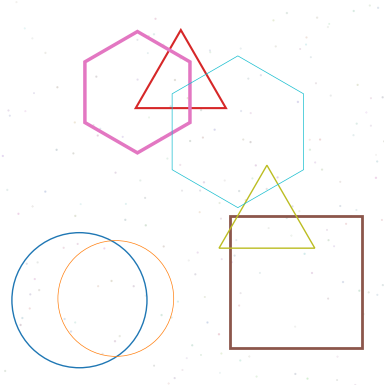[{"shape": "circle", "thickness": 1, "radius": 0.88, "center": [0.206, 0.22]}, {"shape": "circle", "thickness": 0.5, "radius": 0.75, "center": [0.301, 0.225]}, {"shape": "triangle", "thickness": 1.5, "radius": 0.68, "center": [0.47, 0.787]}, {"shape": "square", "thickness": 2, "radius": 0.85, "center": [0.769, 0.268]}, {"shape": "hexagon", "thickness": 2.5, "radius": 0.79, "center": [0.357, 0.761]}, {"shape": "triangle", "thickness": 1, "radius": 0.72, "center": [0.693, 0.427]}, {"shape": "hexagon", "thickness": 0.5, "radius": 0.99, "center": [0.618, 0.658]}]